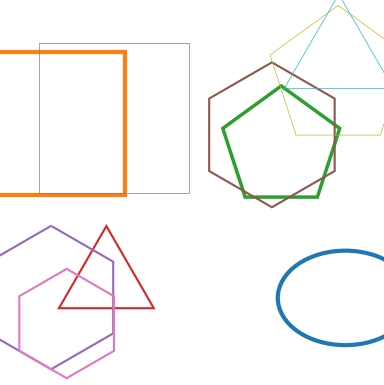[{"shape": "oval", "thickness": 3, "radius": 0.88, "center": [0.897, 0.226]}, {"shape": "square", "thickness": 3, "radius": 0.93, "center": [0.14, 0.679]}, {"shape": "pentagon", "thickness": 2.5, "radius": 0.8, "center": [0.731, 0.617]}, {"shape": "triangle", "thickness": 1.5, "radius": 0.71, "center": [0.276, 0.271]}, {"shape": "hexagon", "thickness": 1.5, "radius": 0.93, "center": [0.133, 0.227]}, {"shape": "hexagon", "thickness": 1.5, "radius": 0.94, "center": [0.706, 0.65]}, {"shape": "hexagon", "thickness": 1.5, "radius": 0.71, "center": [0.173, 0.16]}, {"shape": "square", "thickness": 0.5, "radius": 0.97, "center": [0.296, 0.693]}, {"shape": "pentagon", "thickness": 0.5, "radius": 0.93, "center": [0.878, 0.8]}, {"shape": "triangle", "thickness": 0.5, "radius": 0.82, "center": [0.88, 0.852]}]